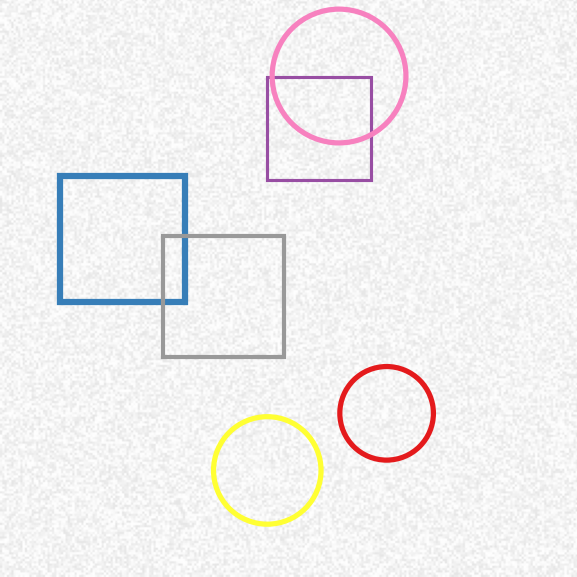[{"shape": "circle", "thickness": 2.5, "radius": 0.41, "center": [0.669, 0.283]}, {"shape": "square", "thickness": 3, "radius": 0.55, "center": [0.212, 0.585]}, {"shape": "square", "thickness": 1.5, "radius": 0.45, "center": [0.552, 0.777]}, {"shape": "circle", "thickness": 2.5, "radius": 0.47, "center": [0.463, 0.185]}, {"shape": "circle", "thickness": 2.5, "radius": 0.58, "center": [0.587, 0.868]}, {"shape": "square", "thickness": 2, "radius": 0.52, "center": [0.387, 0.486]}]